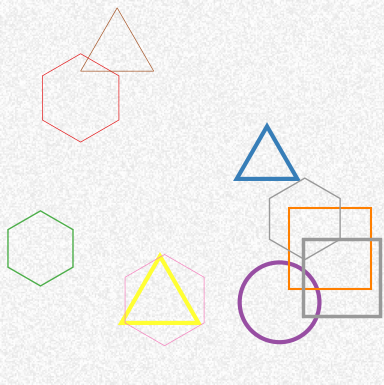[{"shape": "hexagon", "thickness": 0.5, "radius": 0.57, "center": [0.209, 0.746]}, {"shape": "triangle", "thickness": 3, "radius": 0.45, "center": [0.694, 0.581]}, {"shape": "hexagon", "thickness": 1, "radius": 0.49, "center": [0.105, 0.355]}, {"shape": "circle", "thickness": 3, "radius": 0.52, "center": [0.726, 0.215]}, {"shape": "square", "thickness": 1.5, "radius": 0.53, "center": [0.856, 0.355]}, {"shape": "triangle", "thickness": 3, "radius": 0.58, "center": [0.415, 0.219]}, {"shape": "triangle", "thickness": 0.5, "radius": 0.55, "center": [0.304, 0.87]}, {"shape": "hexagon", "thickness": 0.5, "radius": 0.59, "center": [0.428, 0.221]}, {"shape": "hexagon", "thickness": 1, "radius": 0.53, "center": [0.792, 0.431]}, {"shape": "square", "thickness": 2.5, "radius": 0.5, "center": [0.886, 0.28]}]